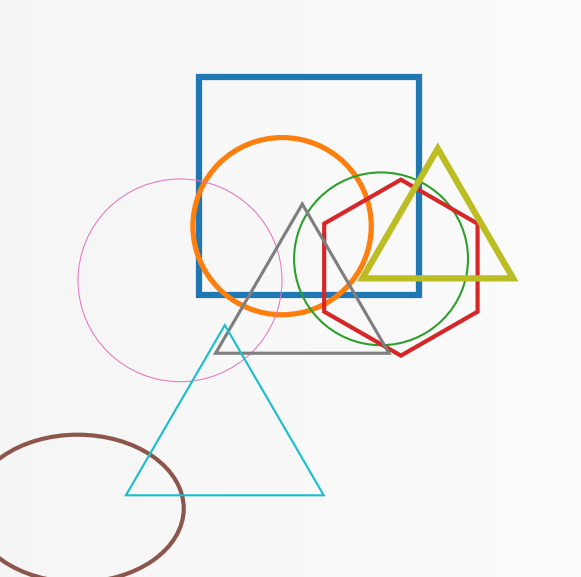[{"shape": "square", "thickness": 3, "radius": 0.94, "center": [0.532, 0.677]}, {"shape": "circle", "thickness": 2.5, "radius": 0.77, "center": [0.485, 0.608]}, {"shape": "circle", "thickness": 1, "radius": 0.75, "center": [0.656, 0.551]}, {"shape": "hexagon", "thickness": 2, "radius": 0.76, "center": [0.69, 0.536]}, {"shape": "oval", "thickness": 2, "radius": 0.91, "center": [0.134, 0.119]}, {"shape": "circle", "thickness": 0.5, "radius": 0.88, "center": [0.31, 0.514]}, {"shape": "triangle", "thickness": 1.5, "radius": 0.86, "center": [0.52, 0.474]}, {"shape": "triangle", "thickness": 3, "radius": 0.75, "center": [0.753, 0.592]}, {"shape": "triangle", "thickness": 1, "radius": 0.98, "center": [0.387, 0.24]}]